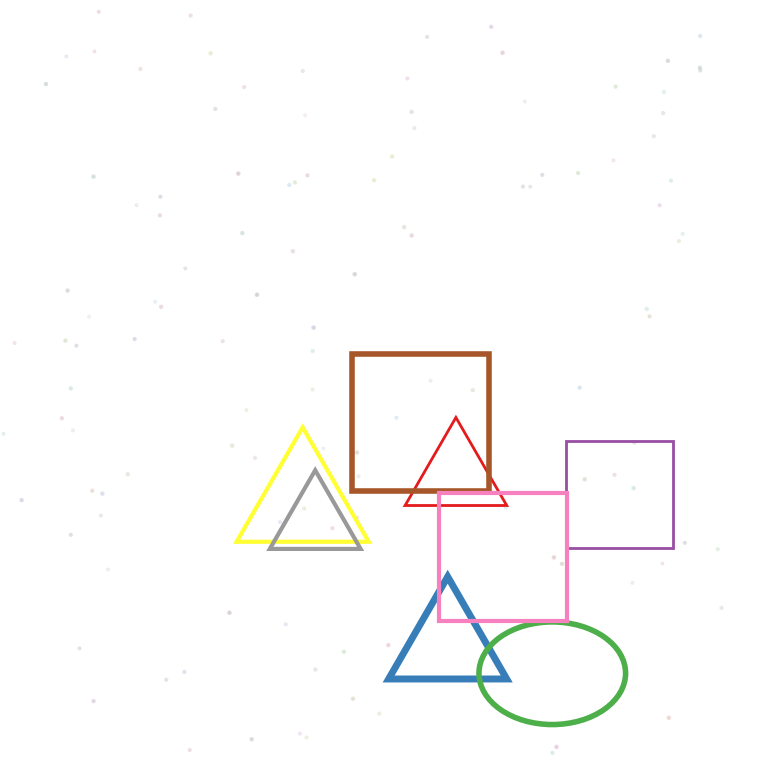[{"shape": "triangle", "thickness": 1, "radius": 0.38, "center": [0.592, 0.382]}, {"shape": "triangle", "thickness": 2.5, "radius": 0.44, "center": [0.581, 0.162]}, {"shape": "oval", "thickness": 2, "radius": 0.48, "center": [0.717, 0.126]}, {"shape": "square", "thickness": 1, "radius": 0.35, "center": [0.805, 0.358]}, {"shape": "triangle", "thickness": 1.5, "radius": 0.5, "center": [0.393, 0.346]}, {"shape": "square", "thickness": 2, "radius": 0.45, "center": [0.547, 0.451]}, {"shape": "square", "thickness": 1.5, "radius": 0.42, "center": [0.653, 0.277]}, {"shape": "triangle", "thickness": 1.5, "radius": 0.34, "center": [0.409, 0.321]}]